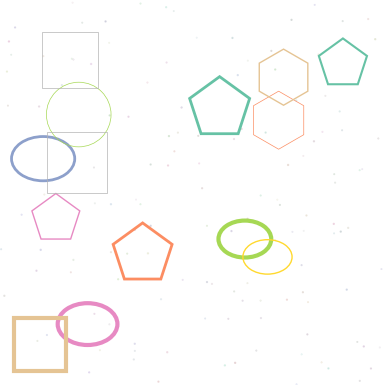[{"shape": "pentagon", "thickness": 1.5, "radius": 0.33, "center": [0.891, 0.834]}, {"shape": "pentagon", "thickness": 2, "radius": 0.41, "center": [0.57, 0.719]}, {"shape": "hexagon", "thickness": 0.5, "radius": 0.38, "center": [0.724, 0.688]}, {"shape": "pentagon", "thickness": 2, "radius": 0.4, "center": [0.37, 0.34]}, {"shape": "oval", "thickness": 2, "radius": 0.41, "center": [0.112, 0.588]}, {"shape": "oval", "thickness": 3, "radius": 0.39, "center": [0.227, 0.158]}, {"shape": "pentagon", "thickness": 1, "radius": 0.33, "center": [0.145, 0.432]}, {"shape": "circle", "thickness": 0.5, "radius": 0.42, "center": [0.204, 0.703]}, {"shape": "oval", "thickness": 3, "radius": 0.34, "center": [0.636, 0.379]}, {"shape": "oval", "thickness": 1, "radius": 0.32, "center": [0.695, 0.333]}, {"shape": "hexagon", "thickness": 1, "radius": 0.36, "center": [0.736, 0.8]}, {"shape": "square", "thickness": 3, "radius": 0.34, "center": [0.104, 0.105]}, {"shape": "square", "thickness": 0.5, "radius": 0.36, "center": [0.181, 0.845]}, {"shape": "square", "thickness": 0.5, "radius": 0.39, "center": [0.2, 0.578]}]